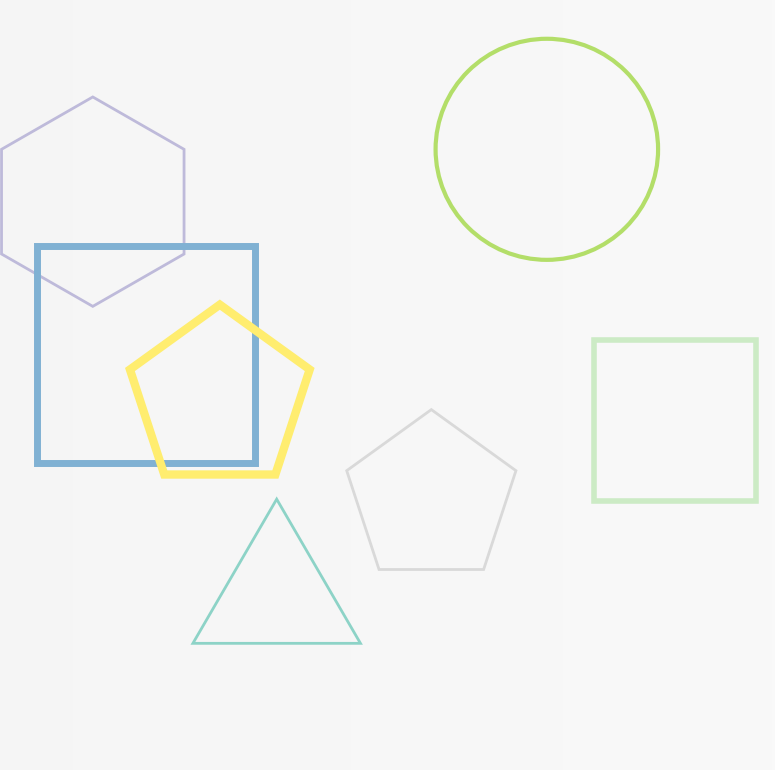[{"shape": "triangle", "thickness": 1, "radius": 0.62, "center": [0.357, 0.227]}, {"shape": "hexagon", "thickness": 1, "radius": 0.68, "center": [0.12, 0.738]}, {"shape": "square", "thickness": 2.5, "radius": 0.7, "center": [0.189, 0.54]}, {"shape": "circle", "thickness": 1.5, "radius": 0.72, "center": [0.706, 0.806]}, {"shape": "pentagon", "thickness": 1, "radius": 0.57, "center": [0.557, 0.353]}, {"shape": "square", "thickness": 2, "radius": 0.52, "center": [0.871, 0.454]}, {"shape": "pentagon", "thickness": 3, "radius": 0.61, "center": [0.284, 0.482]}]